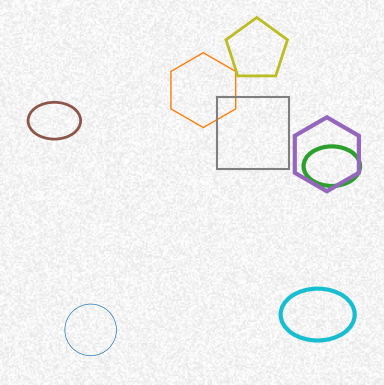[{"shape": "circle", "thickness": 0.5, "radius": 0.34, "center": [0.236, 0.143]}, {"shape": "hexagon", "thickness": 1, "radius": 0.49, "center": [0.528, 0.766]}, {"shape": "oval", "thickness": 3, "radius": 0.37, "center": [0.862, 0.568]}, {"shape": "hexagon", "thickness": 3, "radius": 0.48, "center": [0.849, 0.599]}, {"shape": "oval", "thickness": 2, "radius": 0.34, "center": [0.141, 0.687]}, {"shape": "square", "thickness": 1.5, "radius": 0.47, "center": [0.657, 0.654]}, {"shape": "pentagon", "thickness": 2, "radius": 0.42, "center": [0.667, 0.871]}, {"shape": "oval", "thickness": 3, "radius": 0.48, "center": [0.825, 0.183]}]